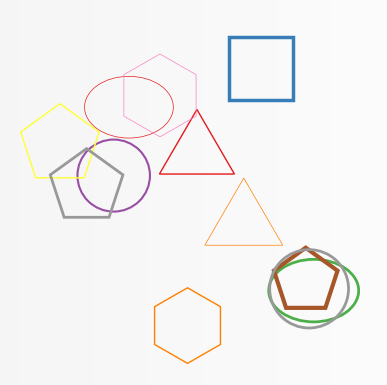[{"shape": "triangle", "thickness": 1, "radius": 0.56, "center": [0.508, 0.604]}, {"shape": "oval", "thickness": 0.5, "radius": 0.57, "center": [0.333, 0.722]}, {"shape": "square", "thickness": 2.5, "radius": 0.41, "center": [0.674, 0.821]}, {"shape": "oval", "thickness": 2, "radius": 0.58, "center": [0.81, 0.245]}, {"shape": "circle", "thickness": 1.5, "radius": 0.47, "center": [0.293, 0.544]}, {"shape": "hexagon", "thickness": 1, "radius": 0.49, "center": [0.484, 0.154]}, {"shape": "triangle", "thickness": 0.5, "radius": 0.58, "center": [0.629, 0.421]}, {"shape": "pentagon", "thickness": 1, "radius": 0.53, "center": [0.155, 0.624]}, {"shape": "pentagon", "thickness": 3, "radius": 0.43, "center": [0.789, 0.27]}, {"shape": "hexagon", "thickness": 0.5, "radius": 0.54, "center": [0.413, 0.752]}, {"shape": "pentagon", "thickness": 2, "radius": 0.49, "center": [0.224, 0.515]}, {"shape": "circle", "thickness": 2, "radius": 0.51, "center": [0.798, 0.25]}]